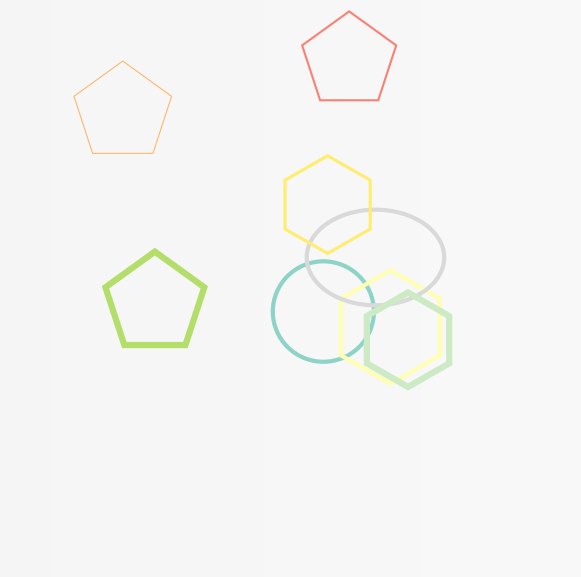[{"shape": "circle", "thickness": 2, "radius": 0.43, "center": [0.556, 0.46]}, {"shape": "hexagon", "thickness": 2, "radius": 0.49, "center": [0.672, 0.433]}, {"shape": "pentagon", "thickness": 1, "radius": 0.43, "center": [0.601, 0.894]}, {"shape": "pentagon", "thickness": 0.5, "radius": 0.44, "center": [0.211, 0.805]}, {"shape": "pentagon", "thickness": 3, "radius": 0.45, "center": [0.266, 0.474]}, {"shape": "oval", "thickness": 2, "radius": 0.59, "center": [0.646, 0.553]}, {"shape": "hexagon", "thickness": 3, "radius": 0.41, "center": [0.702, 0.411]}, {"shape": "hexagon", "thickness": 1.5, "radius": 0.42, "center": [0.564, 0.645]}]